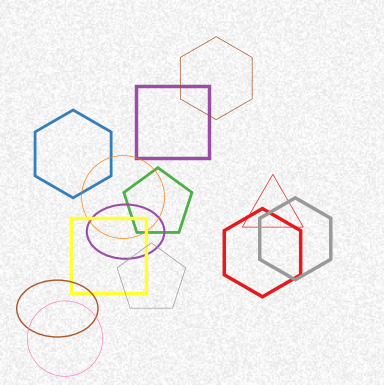[{"shape": "hexagon", "thickness": 2.5, "radius": 0.57, "center": [0.682, 0.344]}, {"shape": "triangle", "thickness": 0.5, "radius": 0.46, "center": [0.709, 0.456]}, {"shape": "hexagon", "thickness": 2, "radius": 0.57, "center": [0.19, 0.6]}, {"shape": "pentagon", "thickness": 2, "radius": 0.46, "center": [0.41, 0.471]}, {"shape": "oval", "thickness": 1.5, "radius": 0.5, "center": [0.326, 0.398]}, {"shape": "square", "thickness": 2.5, "radius": 0.47, "center": [0.448, 0.684]}, {"shape": "circle", "thickness": 0.5, "radius": 0.54, "center": [0.32, 0.488]}, {"shape": "square", "thickness": 2.5, "radius": 0.49, "center": [0.281, 0.337]}, {"shape": "hexagon", "thickness": 0.5, "radius": 0.54, "center": [0.562, 0.797]}, {"shape": "oval", "thickness": 1, "radius": 0.53, "center": [0.149, 0.199]}, {"shape": "circle", "thickness": 0.5, "radius": 0.49, "center": [0.169, 0.121]}, {"shape": "hexagon", "thickness": 2.5, "radius": 0.53, "center": [0.767, 0.38]}, {"shape": "pentagon", "thickness": 0.5, "radius": 0.47, "center": [0.393, 0.275]}]